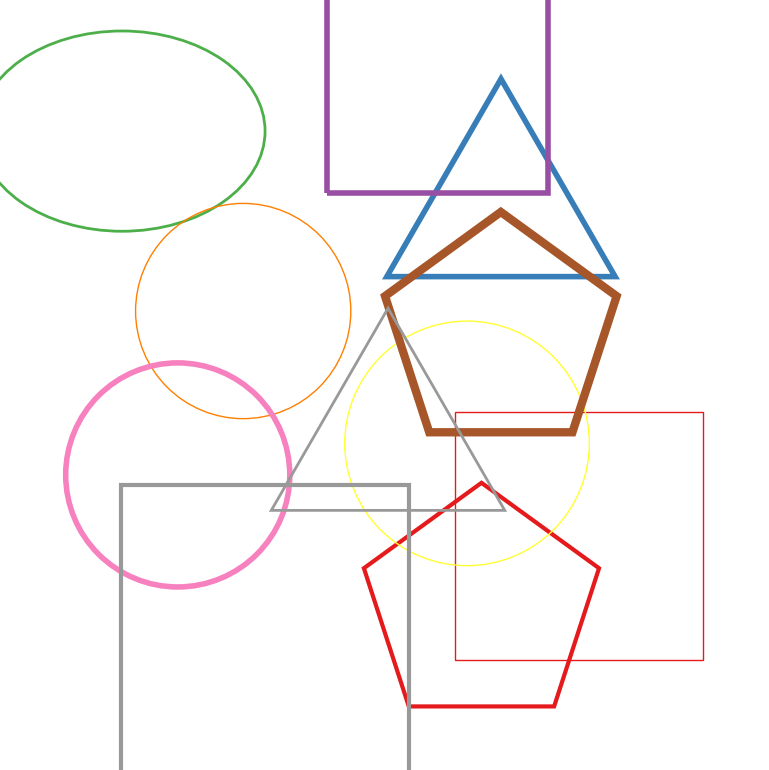[{"shape": "pentagon", "thickness": 1.5, "radius": 0.8, "center": [0.625, 0.212]}, {"shape": "square", "thickness": 0.5, "radius": 0.81, "center": [0.751, 0.303]}, {"shape": "triangle", "thickness": 2, "radius": 0.86, "center": [0.651, 0.726]}, {"shape": "oval", "thickness": 1, "radius": 0.93, "center": [0.158, 0.83]}, {"shape": "square", "thickness": 2, "radius": 0.72, "center": [0.568, 0.892]}, {"shape": "circle", "thickness": 0.5, "radius": 0.7, "center": [0.316, 0.596]}, {"shape": "circle", "thickness": 0.5, "radius": 0.79, "center": [0.607, 0.424]}, {"shape": "pentagon", "thickness": 3, "radius": 0.79, "center": [0.65, 0.567]}, {"shape": "circle", "thickness": 2, "radius": 0.73, "center": [0.231, 0.383]}, {"shape": "square", "thickness": 1.5, "radius": 0.94, "center": [0.344, 0.183]}, {"shape": "triangle", "thickness": 1, "radius": 0.88, "center": [0.504, 0.425]}]